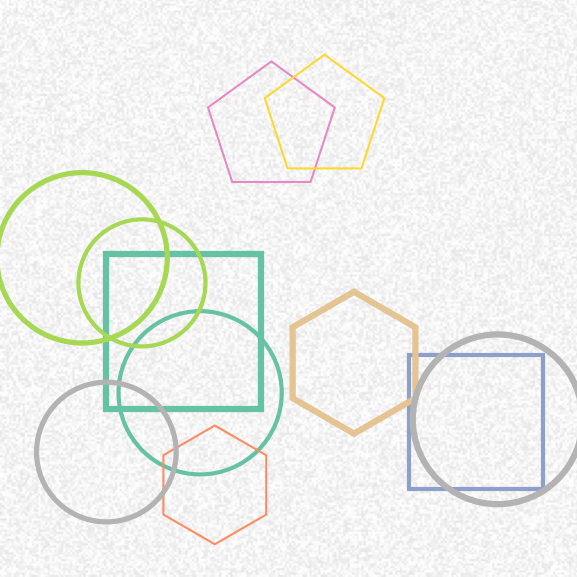[{"shape": "circle", "thickness": 2, "radius": 0.71, "center": [0.347, 0.319]}, {"shape": "square", "thickness": 3, "radius": 0.67, "center": [0.318, 0.424]}, {"shape": "hexagon", "thickness": 1, "radius": 0.51, "center": [0.372, 0.159]}, {"shape": "square", "thickness": 2, "radius": 0.58, "center": [0.824, 0.268]}, {"shape": "pentagon", "thickness": 1, "radius": 0.58, "center": [0.47, 0.777]}, {"shape": "circle", "thickness": 2, "radius": 0.55, "center": [0.246, 0.509]}, {"shape": "circle", "thickness": 2.5, "radius": 0.74, "center": [0.142, 0.553]}, {"shape": "pentagon", "thickness": 1, "radius": 0.54, "center": [0.562, 0.796]}, {"shape": "hexagon", "thickness": 3, "radius": 0.61, "center": [0.613, 0.371]}, {"shape": "circle", "thickness": 3, "radius": 0.73, "center": [0.862, 0.273]}, {"shape": "circle", "thickness": 2.5, "radius": 0.6, "center": [0.184, 0.216]}]